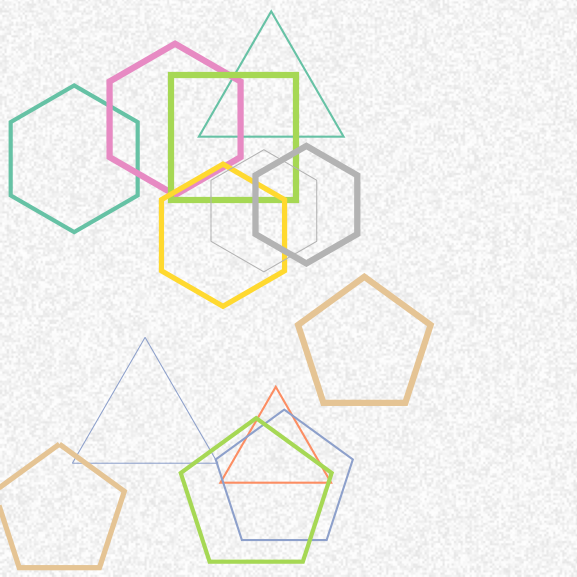[{"shape": "hexagon", "thickness": 2, "radius": 0.63, "center": [0.128, 0.724]}, {"shape": "triangle", "thickness": 1, "radius": 0.72, "center": [0.47, 0.835]}, {"shape": "triangle", "thickness": 1, "radius": 0.55, "center": [0.478, 0.219]}, {"shape": "triangle", "thickness": 0.5, "radius": 0.73, "center": [0.251, 0.27]}, {"shape": "pentagon", "thickness": 1, "radius": 0.62, "center": [0.492, 0.165]}, {"shape": "hexagon", "thickness": 3, "radius": 0.65, "center": [0.303, 0.792]}, {"shape": "square", "thickness": 3, "radius": 0.54, "center": [0.404, 0.761]}, {"shape": "pentagon", "thickness": 2, "radius": 0.69, "center": [0.444, 0.138]}, {"shape": "hexagon", "thickness": 2.5, "radius": 0.62, "center": [0.386, 0.592]}, {"shape": "pentagon", "thickness": 2.5, "radius": 0.59, "center": [0.103, 0.112]}, {"shape": "pentagon", "thickness": 3, "radius": 0.6, "center": [0.631, 0.399]}, {"shape": "hexagon", "thickness": 3, "radius": 0.51, "center": [0.531, 0.645]}, {"shape": "hexagon", "thickness": 0.5, "radius": 0.53, "center": [0.457, 0.634]}]